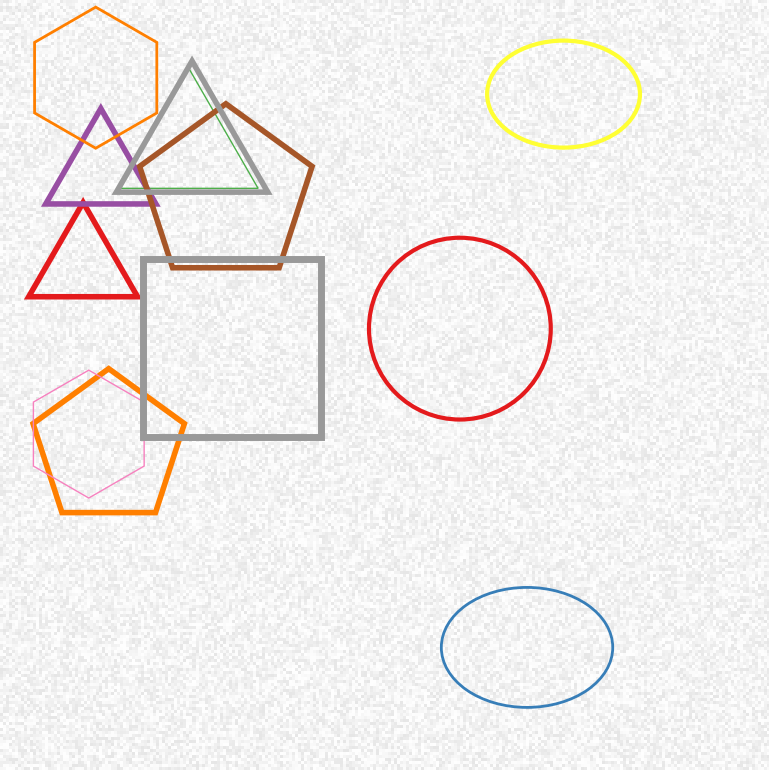[{"shape": "triangle", "thickness": 2, "radius": 0.41, "center": [0.108, 0.655]}, {"shape": "circle", "thickness": 1.5, "radius": 0.59, "center": [0.597, 0.573]}, {"shape": "oval", "thickness": 1, "radius": 0.56, "center": [0.684, 0.159]}, {"shape": "triangle", "thickness": 0.5, "radius": 0.52, "center": [0.244, 0.808]}, {"shape": "triangle", "thickness": 2, "radius": 0.41, "center": [0.131, 0.776]}, {"shape": "hexagon", "thickness": 1, "radius": 0.46, "center": [0.124, 0.899]}, {"shape": "pentagon", "thickness": 2, "radius": 0.52, "center": [0.141, 0.418]}, {"shape": "oval", "thickness": 1.5, "radius": 0.5, "center": [0.732, 0.878]}, {"shape": "pentagon", "thickness": 2, "radius": 0.59, "center": [0.293, 0.748]}, {"shape": "hexagon", "thickness": 0.5, "radius": 0.42, "center": [0.115, 0.436]}, {"shape": "square", "thickness": 2.5, "radius": 0.58, "center": [0.301, 0.548]}, {"shape": "triangle", "thickness": 2, "radius": 0.57, "center": [0.249, 0.807]}]